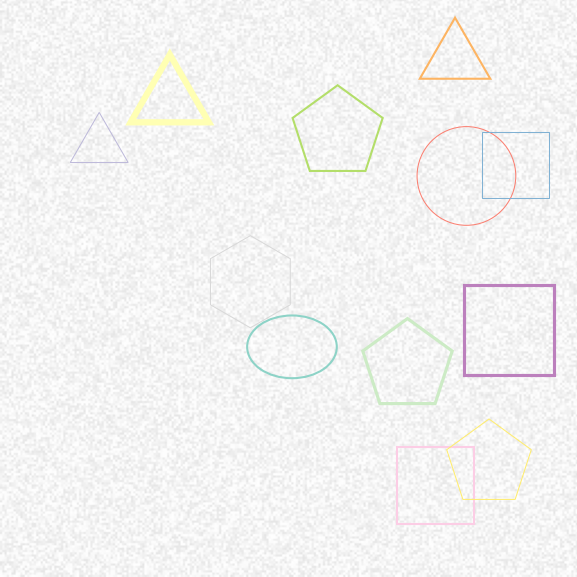[{"shape": "oval", "thickness": 1, "radius": 0.39, "center": [0.506, 0.399]}, {"shape": "triangle", "thickness": 3, "radius": 0.39, "center": [0.294, 0.826]}, {"shape": "triangle", "thickness": 0.5, "radius": 0.29, "center": [0.172, 0.747]}, {"shape": "circle", "thickness": 0.5, "radius": 0.43, "center": [0.808, 0.694]}, {"shape": "square", "thickness": 0.5, "radius": 0.29, "center": [0.893, 0.714]}, {"shape": "triangle", "thickness": 1, "radius": 0.35, "center": [0.788, 0.898]}, {"shape": "pentagon", "thickness": 1, "radius": 0.41, "center": [0.585, 0.769]}, {"shape": "square", "thickness": 1, "radius": 0.33, "center": [0.755, 0.158]}, {"shape": "hexagon", "thickness": 0.5, "radius": 0.4, "center": [0.434, 0.511]}, {"shape": "square", "thickness": 1.5, "radius": 0.39, "center": [0.881, 0.428]}, {"shape": "pentagon", "thickness": 1.5, "radius": 0.41, "center": [0.706, 0.366]}, {"shape": "pentagon", "thickness": 0.5, "radius": 0.38, "center": [0.847, 0.197]}]